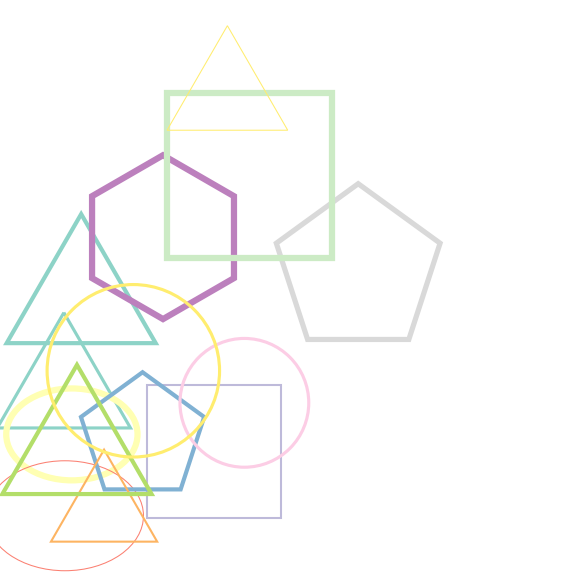[{"shape": "triangle", "thickness": 1.5, "radius": 0.67, "center": [0.111, 0.325]}, {"shape": "triangle", "thickness": 2, "radius": 0.74, "center": [0.141, 0.479]}, {"shape": "oval", "thickness": 3, "radius": 0.57, "center": [0.124, 0.247]}, {"shape": "square", "thickness": 1, "radius": 0.58, "center": [0.371, 0.217]}, {"shape": "oval", "thickness": 0.5, "radius": 0.68, "center": [0.112, 0.106]}, {"shape": "pentagon", "thickness": 2, "radius": 0.56, "center": [0.247, 0.242]}, {"shape": "triangle", "thickness": 1, "radius": 0.53, "center": [0.18, 0.114]}, {"shape": "triangle", "thickness": 2, "radius": 0.75, "center": [0.133, 0.218]}, {"shape": "circle", "thickness": 1.5, "radius": 0.56, "center": [0.423, 0.302]}, {"shape": "pentagon", "thickness": 2.5, "radius": 0.75, "center": [0.62, 0.532]}, {"shape": "hexagon", "thickness": 3, "radius": 0.71, "center": [0.282, 0.588]}, {"shape": "square", "thickness": 3, "radius": 0.72, "center": [0.433, 0.696]}, {"shape": "triangle", "thickness": 0.5, "radius": 0.6, "center": [0.394, 0.834]}, {"shape": "circle", "thickness": 1.5, "radius": 0.75, "center": [0.231, 0.357]}]